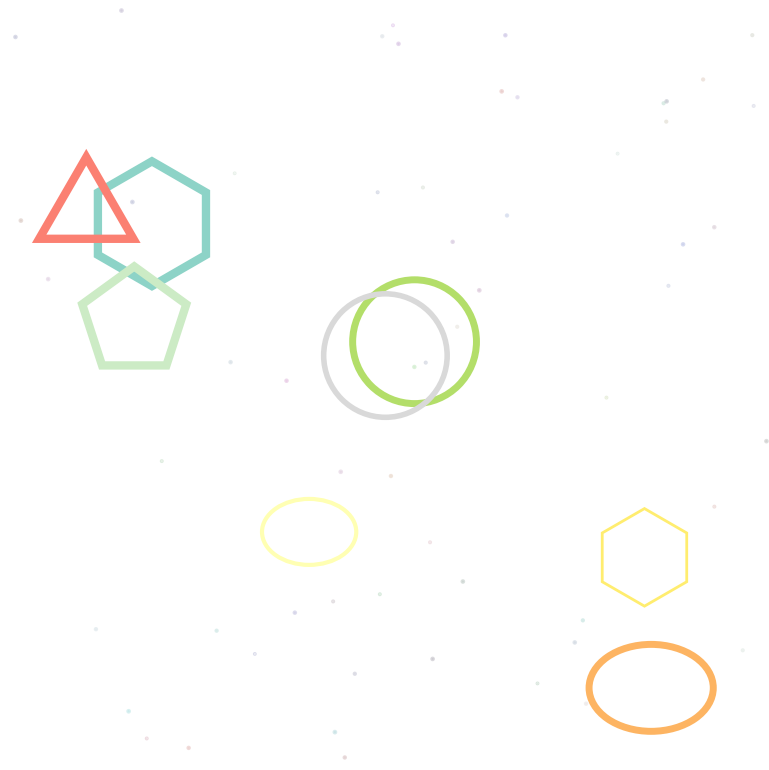[{"shape": "hexagon", "thickness": 3, "radius": 0.41, "center": [0.197, 0.709]}, {"shape": "oval", "thickness": 1.5, "radius": 0.31, "center": [0.401, 0.309]}, {"shape": "triangle", "thickness": 3, "radius": 0.35, "center": [0.112, 0.725]}, {"shape": "oval", "thickness": 2.5, "radius": 0.4, "center": [0.846, 0.107]}, {"shape": "circle", "thickness": 2.5, "radius": 0.4, "center": [0.538, 0.556]}, {"shape": "circle", "thickness": 2, "radius": 0.4, "center": [0.501, 0.538]}, {"shape": "pentagon", "thickness": 3, "radius": 0.36, "center": [0.174, 0.583]}, {"shape": "hexagon", "thickness": 1, "radius": 0.32, "center": [0.837, 0.276]}]